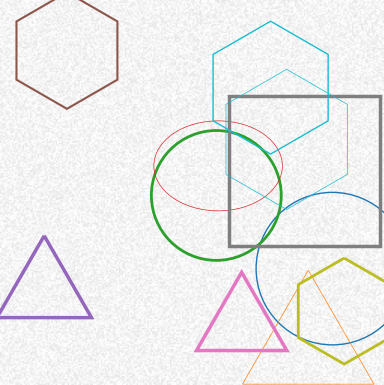[{"shape": "circle", "thickness": 1, "radius": 0.99, "center": [0.863, 0.302]}, {"shape": "triangle", "thickness": 0.5, "radius": 0.99, "center": [0.801, 0.101]}, {"shape": "circle", "thickness": 2, "radius": 0.84, "center": [0.562, 0.492]}, {"shape": "oval", "thickness": 0.5, "radius": 0.83, "center": [0.567, 0.569]}, {"shape": "triangle", "thickness": 2.5, "radius": 0.71, "center": [0.115, 0.246]}, {"shape": "hexagon", "thickness": 1.5, "radius": 0.76, "center": [0.174, 0.869]}, {"shape": "triangle", "thickness": 2.5, "radius": 0.68, "center": [0.628, 0.157]}, {"shape": "square", "thickness": 2.5, "radius": 0.98, "center": [0.792, 0.556]}, {"shape": "hexagon", "thickness": 2, "radius": 0.69, "center": [0.894, 0.192]}, {"shape": "hexagon", "thickness": 0.5, "radius": 0.91, "center": [0.744, 0.638]}, {"shape": "hexagon", "thickness": 1, "radius": 0.86, "center": [0.703, 0.772]}]